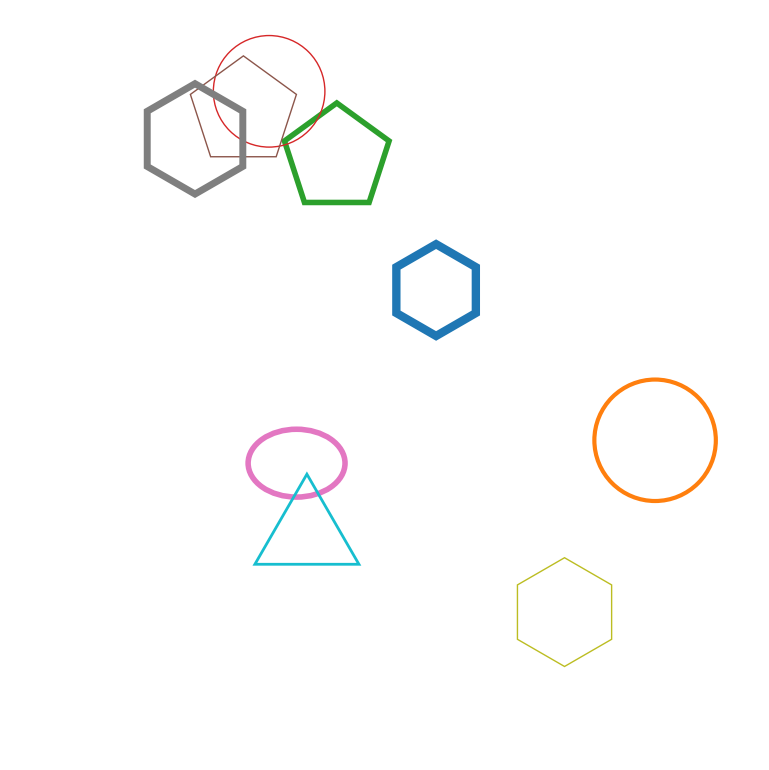[{"shape": "hexagon", "thickness": 3, "radius": 0.3, "center": [0.566, 0.623]}, {"shape": "circle", "thickness": 1.5, "radius": 0.39, "center": [0.851, 0.428]}, {"shape": "pentagon", "thickness": 2, "radius": 0.36, "center": [0.437, 0.795]}, {"shape": "circle", "thickness": 0.5, "radius": 0.36, "center": [0.35, 0.881]}, {"shape": "pentagon", "thickness": 0.5, "radius": 0.36, "center": [0.316, 0.855]}, {"shape": "oval", "thickness": 2, "radius": 0.31, "center": [0.385, 0.398]}, {"shape": "hexagon", "thickness": 2.5, "radius": 0.36, "center": [0.253, 0.82]}, {"shape": "hexagon", "thickness": 0.5, "radius": 0.35, "center": [0.733, 0.205]}, {"shape": "triangle", "thickness": 1, "radius": 0.39, "center": [0.399, 0.306]}]